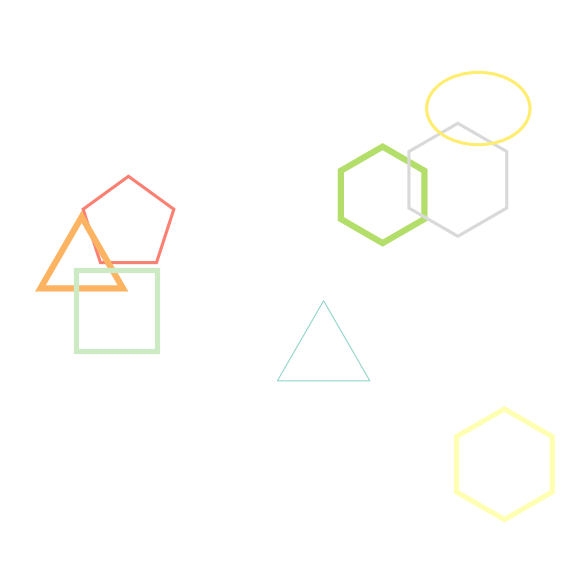[{"shape": "triangle", "thickness": 0.5, "radius": 0.46, "center": [0.56, 0.386]}, {"shape": "hexagon", "thickness": 2.5, "radius": 0.48, "center": [0.873, 0.195]}, {"shape": "pentagon", "thickness": 1.5, "radius": 0.41, "center": [0.222, 0.611]}, {"shape": "triangle", "thickness": 3, "radius": 0.41, "center": [0.141, 0.541]}, {"shape": "hexagon", "thickness": 3, "radius": 0.42, "center": [0.663, 0.662]}, {"shape": "hexagon", "thickness": 1.5, "radius": 0.49, "center": [0.793, 0.688]}, {"shape": "square", "thickness": 2.5, "radius": 0.35, "center": [0.201, 0.462]}, {"shape": "oval", "thickness": 1.5, "radius": 0.45, "center": [0.828, 0.811]}]